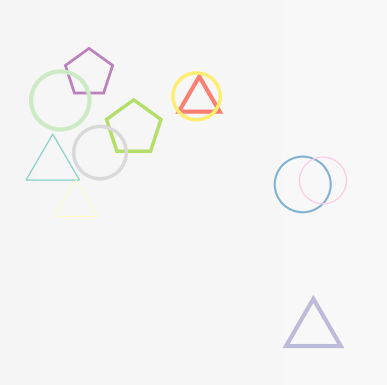[{"shape": "triangle", "thickness": 1, "radius": 0.4, "center": [0.136, 0.572]}, {"shape": "triangle", "thickness": 0.5, "radius": 0.32, "center": [0.196, 0.47]}, {"shape": "triangle", "thickness": 3, "radius": 0.41, "center": [0.809, 0.142]}, {"shape": "triangle", "thickness": 3, "radius": 0.31, "center": [0.514, 0.74]}, {"shape": "circle", "thickness": 1.5, "radius": 0.36, "center": [0.781, 0.521]}, {"shape": "pentagon", "thickness": 2.5, "radius": 0.37, "center": [0.345, 0.667]}, {"shape": "circle", "thickness": 1, "radius": 0.3, "center": [0.833, 0.531]}, {"shape": "circle", "thickness": 2.5, "radius": 0.34, "center": [0.258, 0.604]}, {"shape": "pentagon", "thickness": 2, "radius": 0.32, "center": [0.23, 0.81]}, {"shape": "circle", "thickness": 3, "radius": 0.38, "center": [0.156, 0.739]}, {"shape": "circle", "thickness": 2.5, "radius": 0.3, "center": [0.507, 0.75]}]